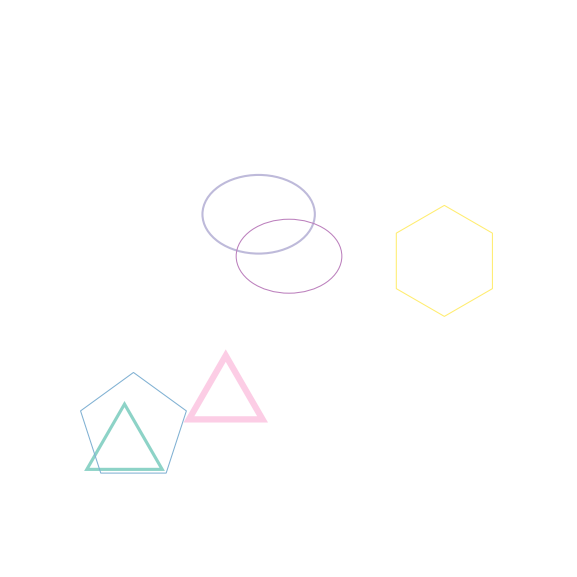[{"shape": "triangle", "thickness": 1.5, "radius": 0.38, "center": [0.216, 0.224]}, {"shape": "oval", "thickness": 1, "radius": 0.49, "center": [0.448, 0.628]}, {"shape": "pentagon", "thickness": 0.5, "radius": 0.48, "center": [0.231, 0.258]}, {"shape": "triangle", "thickness": 3, "radius": 0.37, "center": [0.391, 0.31]}, {"shape": "oval", "thickness": 0.5, "radius": 0.46, "center": [0.5, 0.555]}, {"shape": "hexagon", "thickness": 0.5, "radius": 0.48, "center": [0.769, 0.547]}]